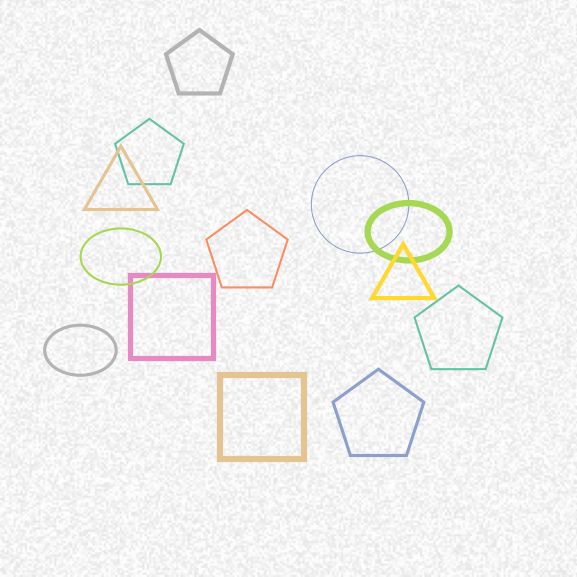[{"shape": "pentagon", "thickness": 1, "radius": 0.4, "center": [0.794, 0.425]}, {"shape": "pentagon", "thickness": 1, "radius": 0.31, "center": [0.259, 0.731]}, {"shape": "pentagon", "thickness": 1, "radius": 0.37, "center": [0.428, 0.561]}, {"shape": "circle", "thickness": 0.5, "radius": 0.42, "center": [0.624, 0.645]}, {"shape": "pentagon", "thickness": 1.5, "radius": 0.41, "center": [0.655, 0.277]}, {"shape": "square", "thickness": 2.5, "radius": 0.36, "center": [0.297, 0.451]}, {"shape": "oval", "thickness": 1, "radius": 0.35, "center": [0.209, 0.555]}, {"shape": "oval", "thickness": 3, "radius": 0.35, "center": [0.707, 0.598]}, {"shape": "triangle", "thickness": 2, "radius": 0.31, "center": [0.698, 0.514]}, {"shape": "square", "thickness": 3, "radius": 0.36, "center": [0.453, 0.277]}, {"shape": "triangle", "thickness": 1.5, "radius": 0.37, "center": [0.209, 0.673]}, {"shape": "oval", "thickness": 1.5, "radius": 0.31, "center": [0.139, 0.393]}, {"shape": "pentagon", "thickness": 2, "radius": 0.3, "center": [0.345, 0.886]}]